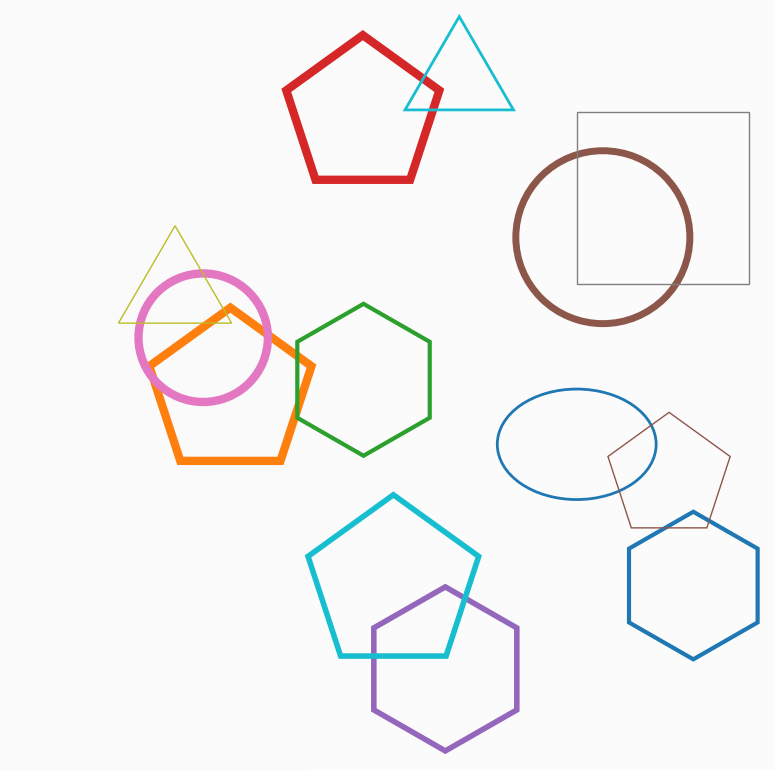[{"shape": "hexagon", "thickness": 1.5, "radius": 0.48, "center": [0.895, 0.24]}, {"shape": "oval", "thickness": 1, "radius": 0.51, "center": [0.744, 0.423]}, {"shape": "pentagon", "thickness": 3, "radius": 0.55, "center": [0.297, 0.49]}, {"shape": "hexagon", "thickness": 1.5, "radius": 0.49, "center": [0.469, 0.507]}, {"shape": "pentagon", "thickness": 3, "radius": 0.52, "center": [0.468, 0.851]}, {"shape": "hexagon", "thickness": 2, "radius": 0.53, "center": [0.575, 0.131]}, {"shape": "pentagon", "thickness": 0.5, "radius": 0.41, "center": [0.863, 0.382]}, {"shape": "circle", "thickness": 2.5, "radius": 0.56, "center": [0.778, 0.692]}, {"shape": "circle", "thickness": 3, "radius": 0.42, "center": [0.262, 0.561]}, {"shape": "square", "thickness": 0.5, "radius": 0.56, "center": [0.856, 0.743]}, {"shape": "triangle", "thickness": 0.5, "radius": 0.42, "center": [0.226, 0.622]}, {"shape": "pentagon", "thickness": 2, "radius": 0.58, "center": [0.508, 0.242]}, {"shape": "triangle", "thickness": 1, "radius": 0.4, "center": [0.593, 0.898]}]